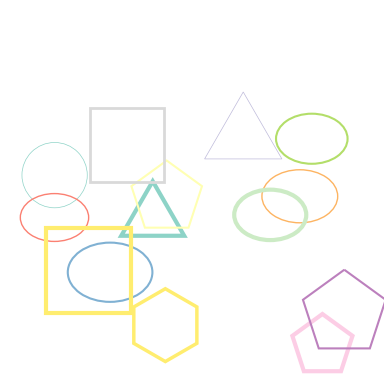[{"shape": "triangle", "thickness": 3, "radius": 0.47, "center": [0.397, 0.435]}, {"shape": "circle", "thickness": 0.5, "radius": 0.42, "center": [0.142, 0.545]}, {"shape": "pentagon", "thickness": 1.5, "radius": 0.48, "center": [0.433, 0.487]}, {"shape": "triangle", "thickness": 0.5, "radius": 0.58, "center": [0.632, 0.645]}, {"shape": "oval", "thickness": 1, "radius": 0.44, "center": [0.142, 0.435]}, {"shape": "oval", "thickness": 1.5, "radius": 0.55, "center": [0.286, 0.293]}, {"shape": "oval", "thickness": 1, "radius": 0.49, "center": [0.779, 0.49]}, {"shape": "oval", "thickness": 1.5, "radius": 0.46, "center": [0.81, 0.64]}, {"shape": "pentagon", "thickness": 3, "radius": 0.41, "center": [0.837, 0.102]}, {"shape": "square", "thickness": 2, "radius": 0.48, "center": [0.329, 0.623]}, {"shape": "pentagon", "thickness": 1.5, "radius": 0.56, "center": [0.894, 0.186]}, {"shape": "oval", "thickness": 3, "radius": 0.47, "center": [0.702, 0.442]}, {"shape": "hexagon", "thickness": 2.5, "radius": 0.47, "center": [0.429, 0.155]}, {"shape": "square", "thickness": 3, "radius": 0.55, "center": [0.23, 0.297]}]